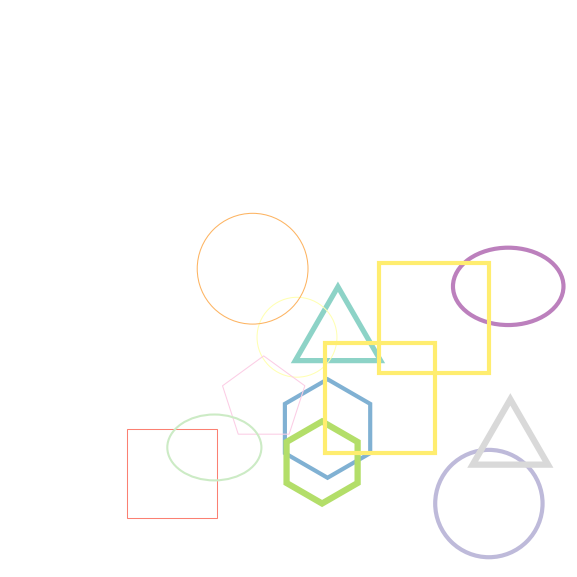[{"shape": "triangle", "thickness": 2.5, "radius": 0.43, "center": [0.585, 0.417]}, {"shape": "circle", "thickness": 0.5, "radius": 0.35, "center": [0.514, 0.415]}, {"shape": "circle", "thickness": 2, "radius": 0.46, "center": [0.847, 0.127]}, {"shape": "square", "thickness": 0.5, "radius": 0.39, "center": [0.298, 0.178]}, {"shape": "hexagon", "thickness": 2, "radius": 0.43, "center": [0.567, 0.257]}, {"shape": "circle", "thickness": 0.5, "radius": 0.48, "center": [0.437, 0.534]}, {"shape": "hexagon", "thickness": 3, "radius": 0.36, "center": [0.558, 0.198]}, {"shape": "pentagon", "thickness": 0.5, "radius": 0.37, "center": [0.457, 0.308]}, {"shape": "triangle", "thickness": 3, "radius": 0.38, "center": [0.884, 0.232]}, {"shape": "oval", "thickness": 2, "radius": 0.48, "center": [0.88, 0.503]}, {"shape": "oval", "thickness": 1, "radius": 0.41, "center": [0.371, 0.224]}, {"shape": "square", "thickness": 2, "radius": 0.48, "center": [0.752, 0.448]}, {"shape": "square", "thickness": 2, "radius": 0.48, "center": [0.658, 0.31]}]